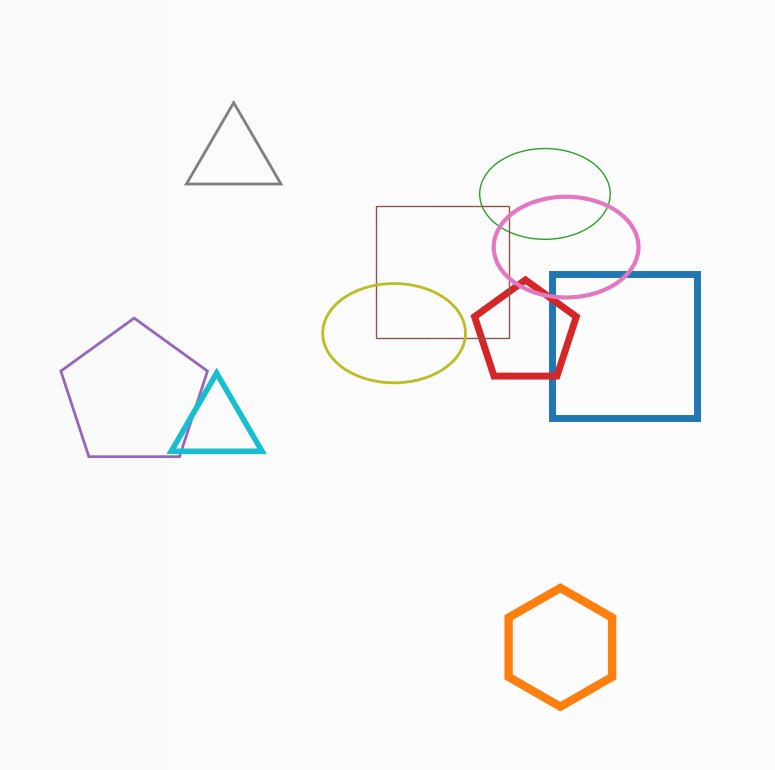[{"shape": "square", "thickness": 2.5, "radius": 0.47, "center": [0.806, 0.551]}, {"shape": "hexagon", "thickness": 3, "radius": 0.39, "center": [0.723, 0.159]}, {"shape": "oval", "thickness": 0.5, "radius": 0.42, "center": [0.703, 0.748]}, {"shape": "pentagon", "thickness": 2.5, "radius": 0.35, "center": [0.678, 0.567]}, {"shape": "pentagon", "thickness": 1, "radius": 0.5, "center": [0.173, 0.487]}, {"shape": "square", "thickness": 0.5, "radius": 0.43, "center": [0.571, 0.647]}, {"shape": "oval", "thickness": 1.5, "radius": 0.47, "center": [0.73, 0.679]}, {"shape": "triangle", "thickness": 1, "radius": 0.35, "center": [0.302, 0.796]}, {"shape": "oval", "thickness": 1, "radius": 0.46, "center": [0.508, 0.567]}, {"shape": "triangle", "thickness": 2, "radius": 0.34, "center": [0.28, 0.448]}]